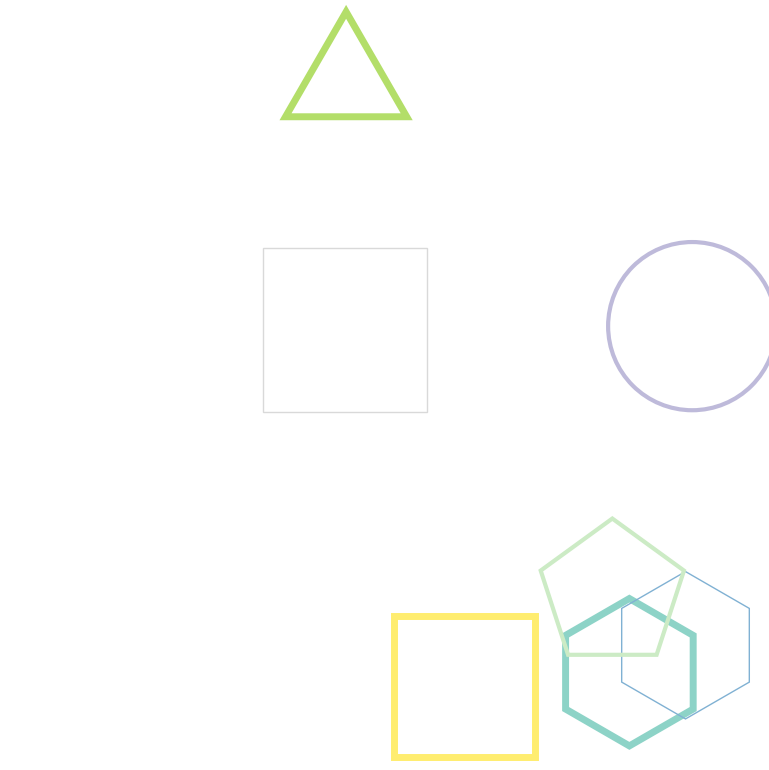[{"shape": "hexagon", "thickness": 2.5, "radius": 0.48, "center": [0.817, 0.127]}, {"shape": "circle", "thickness": 1.5, "radius": 0.55, "center": [0.899, 0.576]}, {"shape": "hexagon", "thickness": 0.5, "radius": 0.48, "center": [0.89, 0.162]}, {"shape": "triangle", "thickness": 2.5, "radius": 0.45, "center": [0.449, 0.894]}, {"shape": "square", "thickness": 0.5, "radius": 0.53, "center": [0.448, 0.571]}, {"shape": "pentagon", "thickness": 1.5, "radius": 0.49, "center": [0.795, 0.229]}, {"shape": "square", "thickness": 2.5, "radius": 0.46, "center": [0.603, 0.108]}]